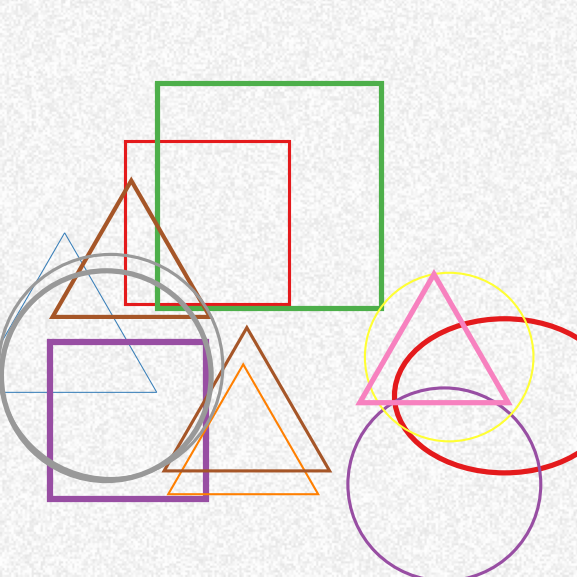[{"shape": "square", "thickness": 1.5, "radius": 0.71, "center": [0.358, 0.613]}, {"shape": "oval", "thickness": 2.5, "radius": 0.95, "center": [0.874, 0.314]}, {"shape": "triangle", "thickness": 0.5, "radius": 0.92, "center": [0.112, 0.412]}, {"shape": "square", "thickness": 2.5, "radius": 0.97, "center": [0.466, 0.661]}, {"shape": "circle", "thickness": 1.5, "radius": 0.84, "center": [0.769, 0.16]}, {"shape": "square", "thickness": 3, "radius": 0.68, "center": [0.221, 0.271]}, {"shape": "triangle", "thickness": 1, "radius": 0.75, "center": [0.421, 0.218]}, {"shape": "circle", "thickness": 1, "radius": 0.73, "center": [0.778, 0.381]}, {"shape": "triangle", "thickness": 1.5, "radius": 0.83, "center": [0.427, 0.266]}, {"shape": "triangle", "thickness": 2, "radius": 0.79, "center": [0.227, 0.529]}, {"shape": "triangle", "thickness": 2.5, "radius": 0.74, "center": [0.751, 0.376]}, {"shape": "circle", "thickness": 1.5, "radius": 0.97, "center": [0.192, 0.365]}, {"shape": "circle", "thickness": 2.5, "radius": 0.91, "center": [0.184, 0.349]}]